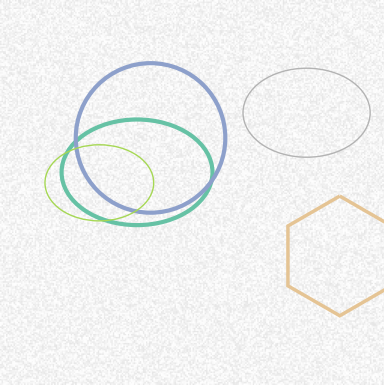[{"shape": "oval", "thickness": 3, "radius": 0.98, "center": [0.356, 0.552]}, {"shape": "circle", "thickness": 3, "radius": 0.97, "center": [0.391, 0.642]}, {"shape": "oval", "thickness": 1, "radius": 0.71, "center": [0.258, 0.525]}, {"shape": "hexagon", "thickness": 2.5, "radius": 0.78, "center": [0.882, 0.335]}, {"shape": "oval", "thickness": 1, "radius": 0.83, "center": [0.796, 0.707]}]